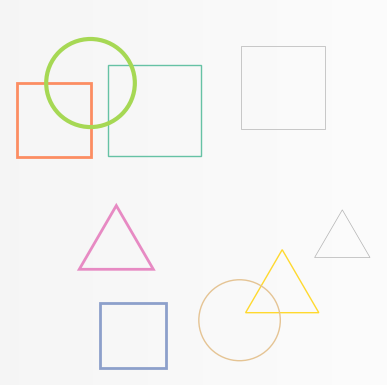[{"shape": "square", "thickness": 1, "radius": 0.6, "center": [0.399, 0.713]}, {"shape": "square", "thickness": 2, "radius": 0.48, "center": [0.14, 0.688]}, {"shape": "square", "thickness": 2, "radius": 0.42, "center": [0.343, 0.129]}, {"shape": "triangle", "thickness": 2, "radius": 0.55, "center": [0.3, 0.356]}, {"shape": "circle", "thickness": 3, "radius": 0.57, "center": [0.234, 0.784]}, {"shape": "triangle", "thickness": 1, "radius": 0.55, "center": [0.728, 0.242]}, {"shape": "circle", "thickness": 1, "radius": 0.53, "center": [0.618, 0.168]}, {"shape": "square", "thickness": 0.5, "radius": 0.54, "center": [0.732, 0.773]}, {"shape": "triangle", "thickness": 0.5, "radius": 0.41, "center": [0.883, 0.372]}]